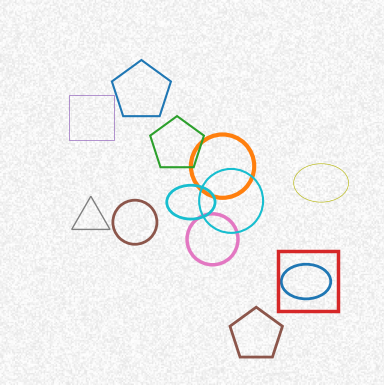[{"shape": "oval", "thickness": 2, "radius": 0.32, "center": [0.795, 0.269]}, {"shape": "pentagon", "thickness": 1.5, "radius": 0.4, "center": [0.367, 0.763]}, {"shape": "circle", "thickness": 3, "radius": 0.41, "center": [0.578, 0.568]}, {"shape": "pentagon", "thickness": 1.5, "radius": 0.37, "center": [0.46, 0.625]}, {"shape": "square", "thickness": 2.5, "radius": 0.39, "center": [0.8, 0.27]}, {"shape": "square", "thickness": 0.5, "radius": 0.29, "center": [0.237, 0.694]}, {"shape": "circle", "thickness": 2, "radius": 0.29, "center": [0.35, 0.423]}, {"shape": "pentagon", "thickness": 2, "radius": 0.36, "center": [0.666, 0.131]}, {"shape": "circle", "thickness": 2.5, "radius": 0.33, "center": [0.552, 0.378]}, {"shape": "triangle", "thickness": 1, "radius": 0.29, "center": [0.236, 0.433]}, {"shape": "oval", "thickness": 0.5, "radius": 0.36, "center": [0.834, 0.525]}, {"shape": "circle", "thickness": 1.5, "radius": 0.42, "center": [0.6, 0.478]}, {"shape": "oval", "thickness": 2, "radius": 0.31, "center": [0.496, 0.475]}]